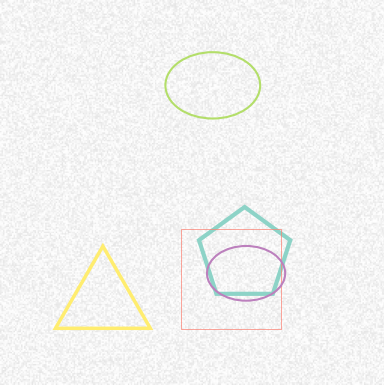[{"shape": "pentagon", "thickness": 3, "radius": 0.62, "center": [0.635, 0.338]}, {"shape": "square", "thickness": 0.5, "radius": 0.65, "center": [0.601, 0.276]}, {"shape": "oval", "thickness": 1.5, "radius": 0.62, "center": [0.553, 0.778]}, {"shape": "oval", "thickness": 1.5, "radius": 0.51, "center": [0.639, 0.29]}, {"shape": "triangle", "thickness": 2.5, "radius": 0.71, "center": [0.267, 0.218]}]